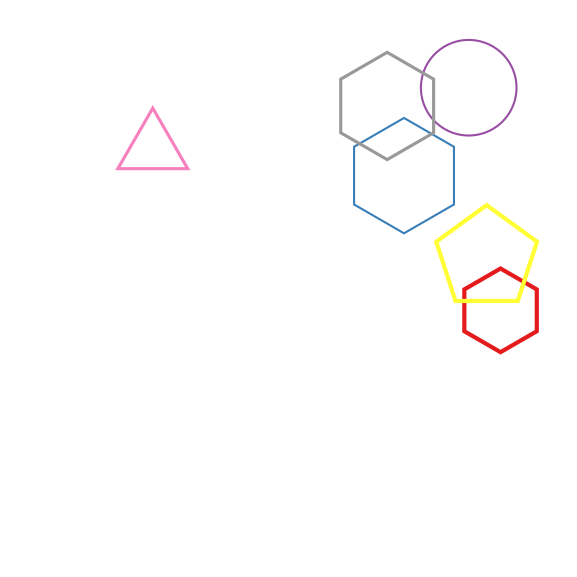[{"shape": "hexagon", "thickness": 2, "radius": 0.36, "center": [0.867, 0.462]}, {"shape": "hexagon", "thickness": 1, "radius": 0.5, "center": [0.7, 0.695]}, {"shape": "circle", "thickness": 1, "radius": 0.41, "center": [0.812, 0.847]}, {"shape": "pentagon", "thickness": 2, "radius": 0.46, "center": [0.843, 0.552]}, {"shape": "triangle", "thickness": 1.5, "radius": 0.35, "center": [0.265, 0.742]}, {"shape": "hexagon", "thickness": 1.5, "radius": 0.46, "center": [0.67, 0.816]}]